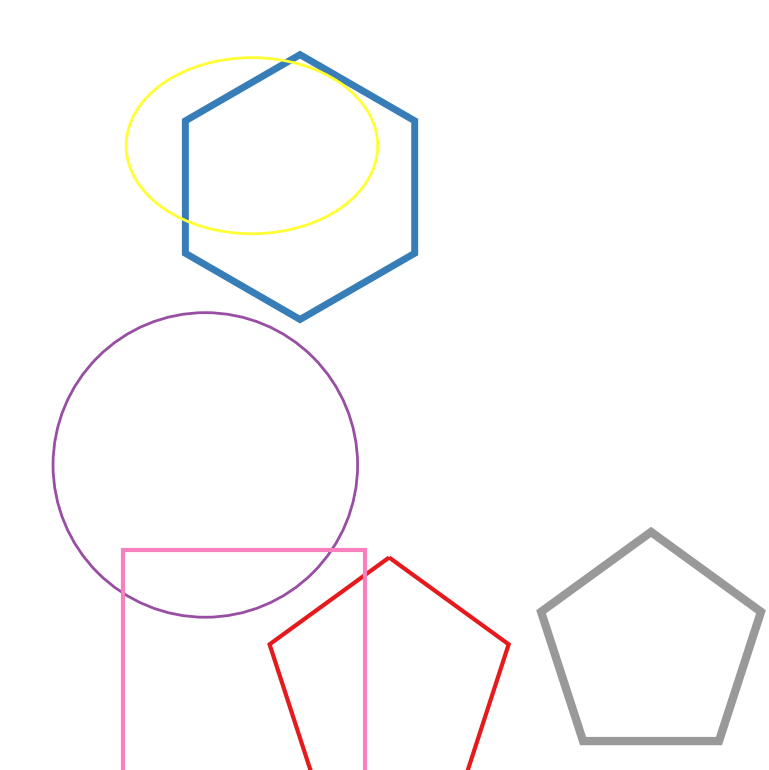[{"shape": "pentagon", "thickness": 1.5, "radius": 0.82, "center": [0.505, 0.113]}, {"shape": "hexagon", "thickness": 2.5, "radius": 0.86, "center": [0.39, 0.757]}, {"shape": "circle", "thickness": 1, "radius": 0.99, "center": [0.267, 0.396]}, {"shape": "oval", "thickness": 1, "radius": 0.82, "center": [0.327, 0.811]}, {"shape": "square", "thickness": 1.5, "radius": 0.79, "center": [0.317, 0.129]}, {"shape": "pentagon", "thickness": 3, "radius": 0.75, "center": [0.846, 0.159]}]